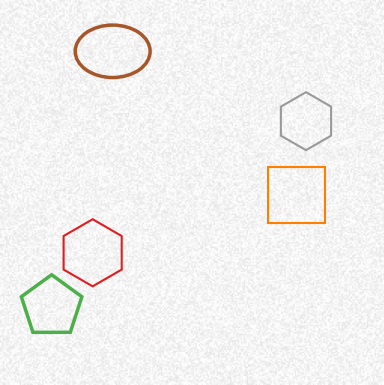[{"shape": "hexagon", "thickness": 1.5, "radius": 0.44, "center": [0.241, 0.343]}, {"shape": "pentagon", "thickness": 2.5, "radius": 0.41, "center": [0.134, 0.204]}, {"shape": "square", "thickness": 1.5, "radius": 0.37, "center": [0.77, 0.494]}, {"shape": "oval", "thickness": 2.5, "radius": 0.49, "center": [0.293, 0.867]}, {"shape": "hexagon", "thickness": 1.5, "radius": 0.38, "center": [0.795, 0.685]}]